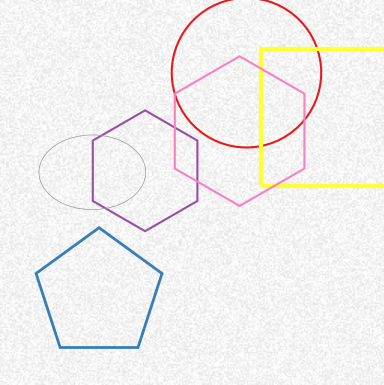[{"shape": "circle", "thickness": 1.5, "radius": 0.97, "center": [0.64, 0.811]}, {"shape": "pentagon", "thickness": 2, "radius": 0.86, "center": [0.257, 0.237]}, {"shape": "hexagon", "thickness": 1.5, "radius": 0.78, "center": [0.377, 0.556]}, {"shape": "square", "thickness": 3, "radius": 0.89, "center": [0.855, 0.696]}, {"shape": "hexagon", "thickness": 1.5, "radius": 0.97, "center": [0.622, 0.659]}, {"shape": "oval", "thickness": 0.5, "radius": 0.69, "center": [0.24, 0.552]}]